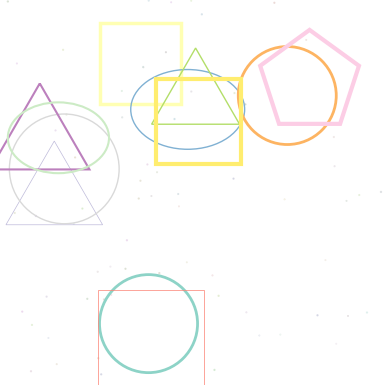[{"shape": "circle", "thickness": 2, "radius": 0.64, "center": [0.386, 0.159]}, {"shape": "square", "thickness": 2.5, "radius": 0.52, "center": [0.365, 0.835]}, {"shape": "triangle", "thickness": 0.5, "radius": 0.72, "center": [0.141, 0.489]}, {"shape": "square", "thickness": 0.5, "radius": 0.69, "center": [0.392, 0.108]}, {"shape": "oval", "thickness": 1, "radius": 0.74, "center": [0.488, 0.716]}, {"shape": "circle", "thickness": 2, "radius": 0.64, "center": [0.746, 0.752]}, {"shape": "triangle", "thickness": 1, "radius": 0.66, "center": [0.508, 0.743]}, {"shape": "pentagon", "thickness": 3, "radius": 0.67, "center": [0.804, 0.787]}, {"shape": "circle", "thickness": 1, "radius": 0.71, "center": [0.167, 0.561]}, {"shape": "triangle", "thickness": 1.5, "radius": 0.74, "center": [0.103, 0.634]}, {"shape": "oval", "thickness": 1.5, "radius": 0.66, "center": [0.152, 0.642]}, {"shape": "square", "thickness": 3, "radius": 0.55, "center": [0.516, 0.685]}]